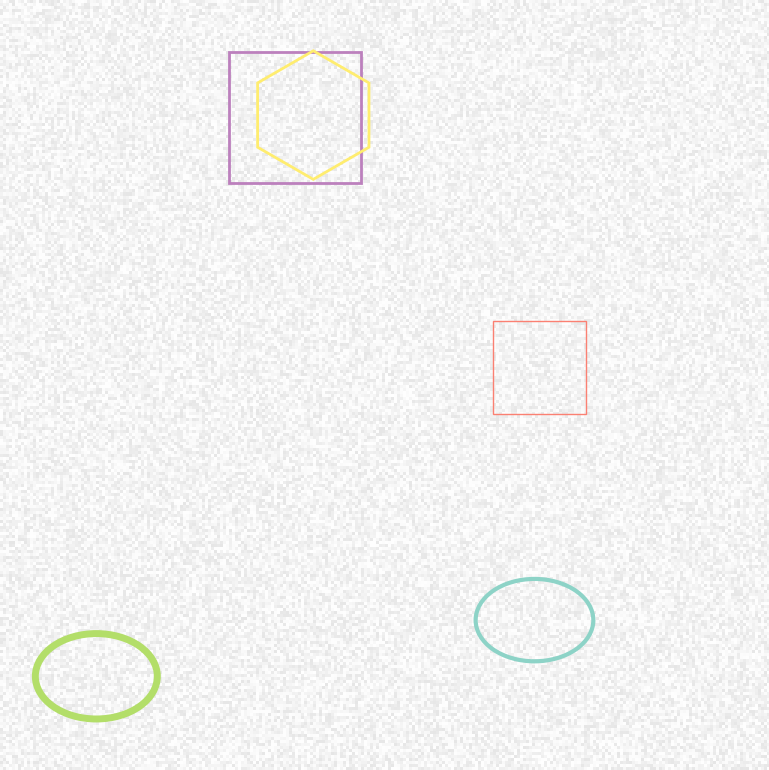[{"shape": "oval", "thickness": 1.5, "radius": 0.38, "center": [0.694, 0.195]}, {"shape": "square", "thickness": 0.5, "radius": 0.3, "center": [0.7, 0.523]}, {"shape": "oval", "thickness": 2.5, "radius": 0.4, "center": [0.125, 0.122]}, {"shape": "square", "thickness": 1, "radius": 0.43, "center": [0.384, 0.847]}, {"shape": "hexagon", "thickness": 1, "radius": 0.42, "center": [0.407, 0.851]}]